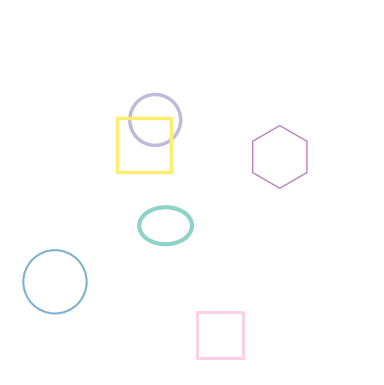[{"shape": "oval", "thickness": 3, "radius": 0.34, "center": [0.43, 0.414]}, {"shape": "circle", "thickness": 2.5, "radius": 0.33, "center": [0.403, 0.689]}, {"shape": "circle", "thickness": 1.5, "radius": 0.41, "center": [0.143, 0.268]}, {"shape": "square", "thickness": 2, "radius": 0.3, "center": [0.57, 0.13]}, {"shape": "hexagon", "thickness": 1, "radius": 0.41, "center": [0.727, 0.592]}, {"shape": "square", "thickness": 2.5, "radius": 0.35, "center": [0.374, 0.624]}]